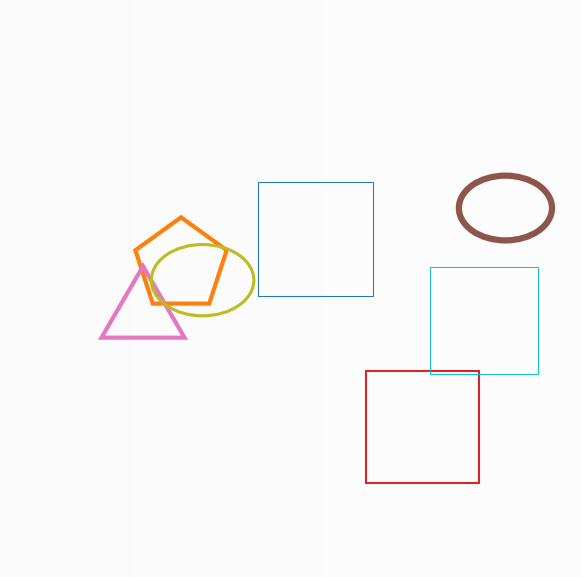[{"shape": "square", "thickness": 0.5, "radius": 0.5, "center": [0.543, 0.585]}, {"shape": "pentagon", "thickness": 2, "radius": 0.41, "center": [0.311, 0.54]}, {"shape": "square", "thickness": 1, "radius": 0.49, "center": [0.728, 0.26]}, {"shape": "oval", "thickness": 3, "radius": 0.4, "center": [0.87, 0.639]}, {"shape": "triangle", "thickness": 2, "radius": 0.41, "center": [0.246, 0.456]}, {"shape": "oval", "thickness": 1.5, "radius": 0.44, "center": [0.349, 0.514]}, {"shape": "square", "thickness": 0.5, "radius": 0.46, "center": [0.832, 0.444]}]